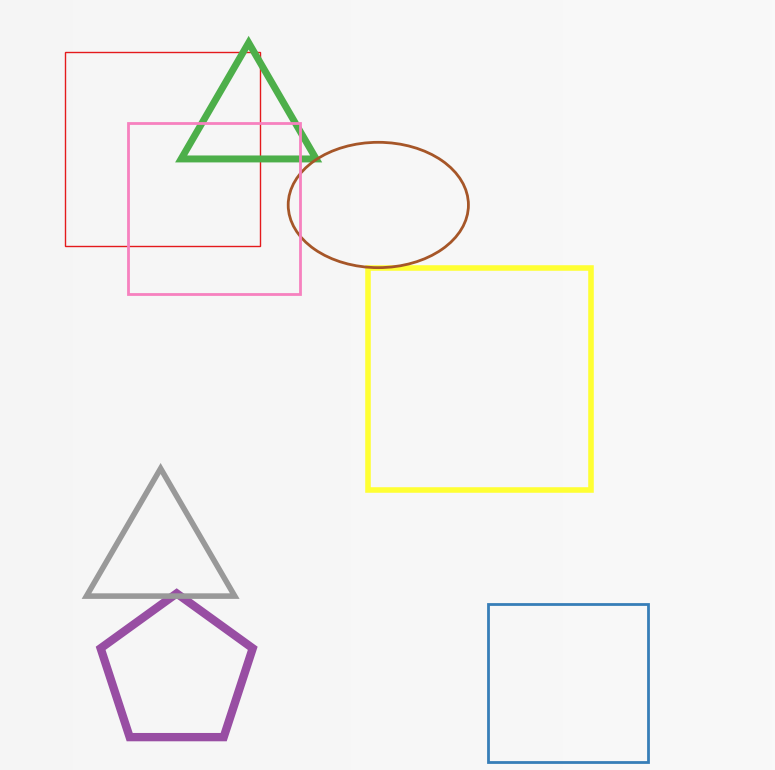[{"shape": "square", "thickness": 0.5, "radius": 0.63, "center": [0.209, 0.806]}, {"shape": "square", "thickness": 1, "radius": 0.51, "center": [0.733, 0.113]}, {"shape": "triangle", "thickness": 2.5, "radius": 0.5, "center": [0.321, 0.844]}, {"shape": "pentagon", "thickness": 3, "radius": 0.52, "center": [0.228, 0.126]}, {"shape": "square", "thickness": 2, "radius": 0.72, "center": [0.619, 0.508]}, {"shape": "oval", "thickness": 1, "radius": 0.58, "center": [0.488, 0.734]}, {"shape": "square", "thickness": 1, "radius": 0.55, "center": [0.276, 0.729]}, {"shape": "triangle", "thickness": 2, "radius": 0.55, "center": [0.207, 0.281]}]